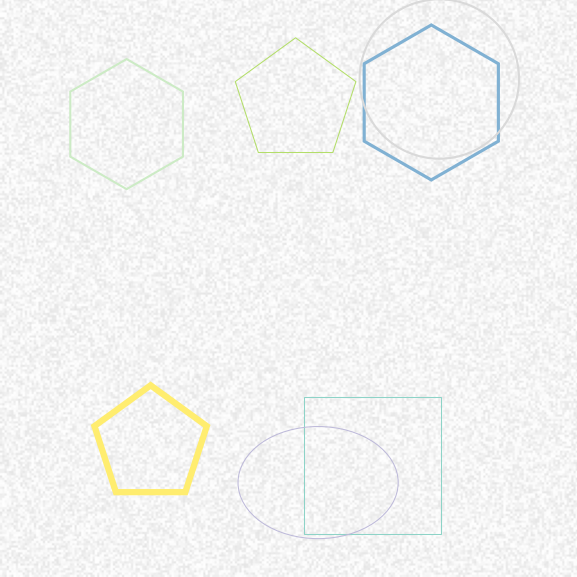[{"shape": "square", "thickness": 0.5, "radius": 0.59, "center": [0.645, 0.193]}, {"shape": "oval", "thickness": 0.5, "radius": 0.69, "center": [0.551, 0.164]}, {"shape": "hexagon", "thickness": 1.5, "radius": 0.67, "center": [0.747, 0.822]}, {"shape": "pentagon", "thickness": 0.5, "radius": 0.55, "center": [0.512, 0.824]}, {"shape": "circle", "thickness": 1, "radius": 0.69, "center": [0.761, 0.862]}, {"shape": "hexagon", "thickness": 1, "radius": 0.56, "center": [0.219, 0.784]}, {"shape": "pentagon", "thickness": 3, "radius": 0.51, "center": [0.261, 0.23]}]